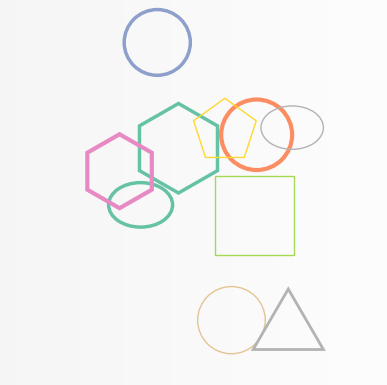[{"shape": "oval", "thickness": 2.5, "radius": 0.41, "center": [0.363, 0.468]}, {"shape": "hexagon", "thickness": 2.5, "radius": 0.58, "center": [0.461, 0.615]}, {"shape": "circle", "thickness": 3, "radius": 0.46, "center": [0.662, 0.65]}, {"shape": "circle", "thickness": 2.5, "radius": 0.43, "center": [0.406, 0.89]}, {"shape": "hexagon", "thickness": 3, "radius": 0.48, "center": [0.309, 0.555]}, {"shape": "square", "thickness": 1, "radius": 0.51, "center": [0.656, 0.441]}, {"shape": "pentagon", "thickness": 1, "radius": 0.43, "center": [0.58, 0.66]}, {"shape": "circle", "thickness": 1, "radius": 0.44, "center": [0.597, 0.168]}, {"shape": "oval", "thickness": 1, "radius": 0.4, "center": [0.754, 0.669]}, {"shape": "triangle", "thickness": 2, "radius": 0.52, "center": [0.744, 0.145]}]